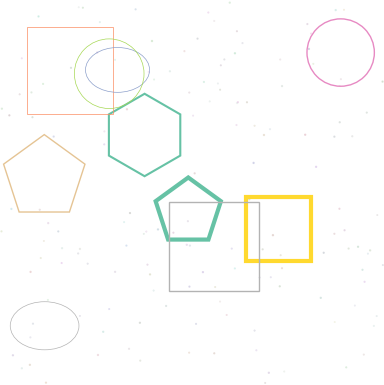[{"shape": "pentagon", "thickness": 3, "radius": 0.45, "center": [0.489, 0.45]}, {"shape": "hexagon", "thickness": 1.5, "radius": 0.54, "center": [0.376, 0.649]}, {"shape": "square", "thickness": 0.5, "radius": 0.56, "center": [0.182, 0.817]}, {"shape": "oval", "thickness": 0.5, "radius": 0.42, "center": [0.305, 0.818]}, {"shape": "circle", "thickness": 1, "radius": 0.44, "center": [0.885, 0.863]}, {"shape": "circle", "thickness": 0.5, "radius": 0.45, "center": [0.284, 0.809]}, {"shape": "square", "thickness": 3, "radius": 0.42, "center": [0.723, 0.405]}, {"shape": "pentagon", "thickness": 1, "radius": 0.56, "center": [0.115, 0.539]}, {"shape": "oval", "thickness": 0.5, "radius": 0.45, "center": [0.116, 0.154]}, {"shape": "square", "thickness": 1, "radius": 0.58, "center": [0.556, 0.36]}]